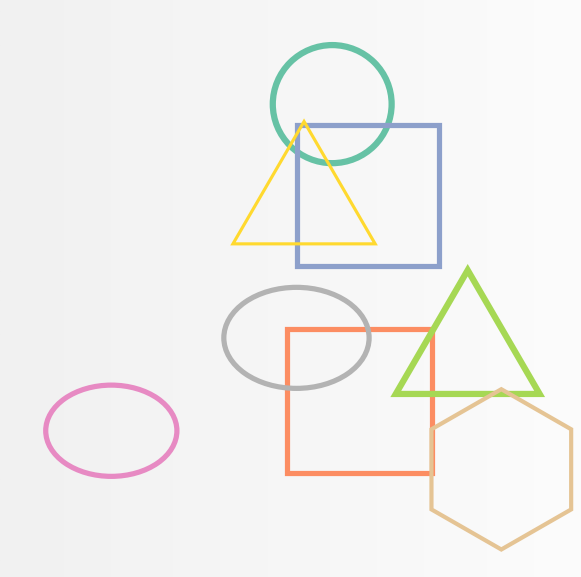[{"shape": "circle", "thickness": 3, "radius": 0.51, "center": [0.572, 0.819]}, {"shape": "square", "thickness": 2.5, "radius": 0.62, "center": [0.619, 0.305]}, {"shape": "square", "thickness": 2.5, "radius": 0.61, "center": [0.633, 0.661]}, {"shape": "oval", "thickness": 2.5, "radius": 0.56, "center": [0.192, 0.253]}, {"shape": "triangle", "thickness": 3, "radius": 0.71, "center": [0.805, 0.388]}, {"shape": "triangle", "thickness": 1.5, "radius": 0.71, "center": [0.523, 0.648]}, {"shape": "hexagon", "thickness": 2, "radius": 0.69, "center": [0.862, 0.186]}, {"shape": "oval", "thickness": 2.5, "radius": 0.62, "center": [0.51, 0.414]}]